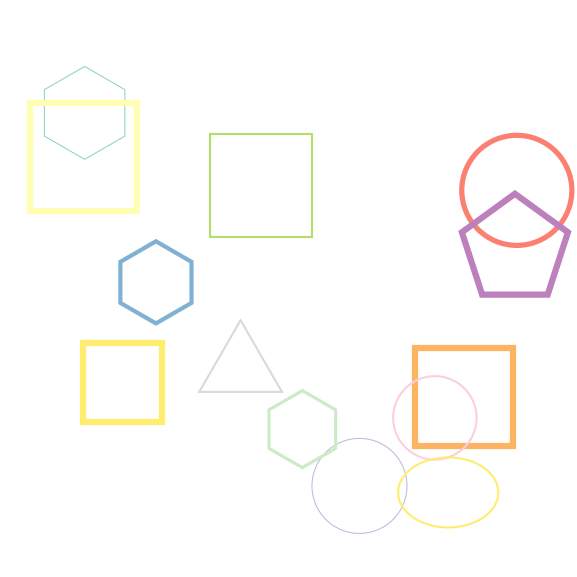[{"shape": "hexagon", "thickness": 0.5, "radius": 0.4, "center": [0.147, 0.804]}, {"shape": "square", "thickness": 3, "radius": 0.46, "center": [0.145, 0.727]}, {"shape": "circle", "thickness": 0.5, "radius": 0.41, "center": [0.622, 0.158]}, {"shape": "circle", "thickness": 2.5, "radius": 0.48, "center": [0.895, 0.67]}, {"shape": "hexagon", "thickness": 2, "radius": 0.36, "center": [0.27, 0.51]}, {"shape": "square", "thickness": 3, "radius": 0.43, "center": [0.804, 0.312]}, {"shape": "square", "thickness": 1, "radius": 0.45, "center": [0.452, 0.678]}, {"shape": "circle", "thickness": 1, "radius": 0.36, "center": [0.753, 0.276]}, {"shape": "triangle", "thickness": 1, "radius": 0.41, "center": [0.417, 0.362]}, {"shape": "pentagon", "thickness": 3, "radius": 0.48, "center": [0.892, 0.567]}, {"shape": "hexagon", "thickness": 1.5, "radius": 0.33, "center": [0.524, 0.256]}, {"shape": "oval", "thickness": 1, "radius": 0.43, "center": [0.776, 0.146]}, {"shape": "square", "thickness": 3, "radius": 0.34, "center": [0.213, 0.336]}]